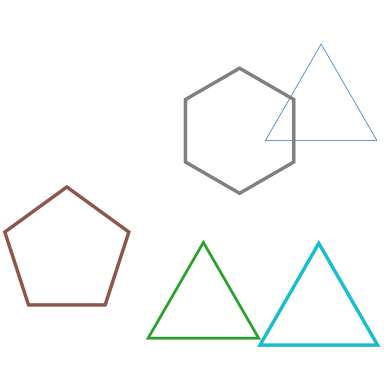[{"shape": "triangle", "thickness": 0.5, "radius": 0.84, "center": [0.834, 0.719]}, {"shape": "triangle", "thickness": 2, "radius": 0.83, "center": [0.528, 0.204]}, {"shape": "pentagon", "thickness": 2.5, "radius": 0.85, "center": [0.174, 0.345]}, {"shape": "hexagon", "thickness": 2.5, "radius": 0.81, "center": [0.622, 0.66]}, {"shape": "triangle", "thickness": 2.5, "radius": 0.88, "center": [0.828, 0.192]}]